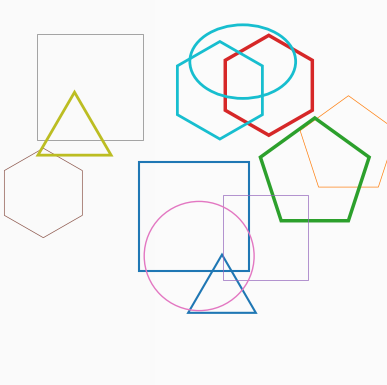[{"shape": "square", "thickness": 1.5, "radius": 0.71, "center": [0.501, 0.438]}, {"shape": "triangle", "thickness": 1.5, "radius": 0.5, "center": [0.573, 0.238]}, {"shape": "pentagon", "thickness": 0.5, "radius": 0.66, "center": [0.899, 0.62]}, {"shape": "pentagon", "thickness": 2.5, "radius": 0.74, "center": [0.812, 0.546]}, {"shape": "hexagon", "thickness": 2.5, "radius": 0.65, "center": [0.694, 0.778]}, {"shape": "square", "thickness": 0.5, "radius": 0.55, "center": [0.685, 0.383]}, {"shape": "hexagon", "thickness": 0.5, "radius": 0.58, "center": [0.112, 0.499]}, {"shape": "circle", "thickness": 1, "radius": 0.71, "center": [0.514, 0.335]}, {"shape": "square", "thickness": 0.5, "radius": 0.68, "center": [0.233, 0.774]}, {"shape": "triangle", "thickness": 2, "radius": 0.54, "center": [0.192, 0.651]}, {"shape": "oval", "thickness": 2, "radius": 0.68, "center": [0.626, 0.84]}, {"shape": "hexagon", "thickness": 2, "radius": 0.63, "center": [0.567, 0.765]}]